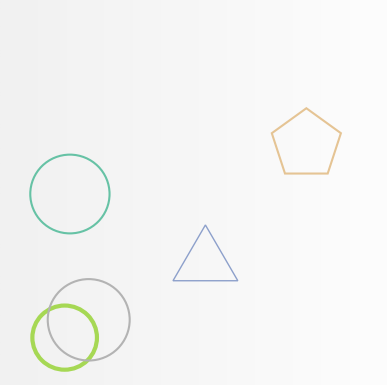[{"shape": "circle", "thickness": 1.5, "radius": 0.51, "center": [0.18, 0.496]}, {"shape": "triangle", "thickness": 1, "radius": 0.48, "center": [0.53, 0.319]}, {"shape": "circle", "thickness": 3, "radius": 0.42, "center": [0.167, 0.123]}, {"shape": "pentagon", "thickness": 1.5, "radius": 0.47, "center": [0.791, 0.625]}, {"shape": "circle", "thickness": 1.5, "radius": 0.53, "center": [0.229, 0.169]}]